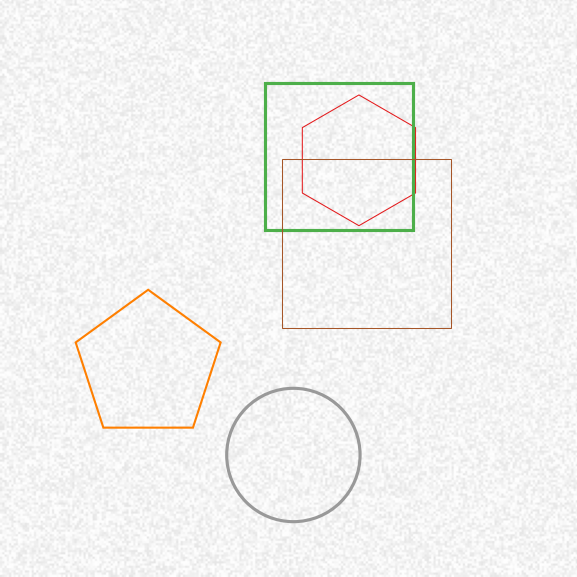[{"shape": "hexagon", "thickness": 0.5, "radius": 0.57, "center": [0.622, 0.722]}, {"shape": "square", "thickness": 1.5, "radius": 0.64, "center": [0.587, 0.728]}, {"shape": "pentagon", "thickness": 1, "radius": 0.66, "center": [0.257, 0.365]}, {"shape": "square", "thickness": 0.5, "radius": 0.73, "center": [0.635, 0.578]}, {"shape": "circle", "thickness": 1.5, "radius": 0.58, "center": [0.508, 0.211]}]